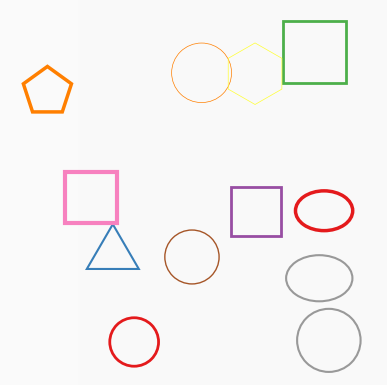[{"shape": "circle", "thickness": 2, "radius": 0.31, "center": [0.346, 0.112]}, {"shape": "oval", "thickness": 2.5, "radius": 0.37, "center": [0.836, 0.453]}, {"shape": "triangle", "thickness": 1.5, "radius": 0.39, "center": [0.291, 0.34]}, {"shape": "square", "thickness": 2, "radius": 0.41, "center": [0.811, 0.865]}, {"shape": "square", "thickness": 2, "radius": 0.32, "center": [0.661, 0.451]}, {"shape": "circle", "thickness": 0.5, "radius": 0.39, "center": [0.52, 0.811]}, {"shape": "pentagon", "thickness": 2.5, "radius": 0.33, "center": [0.122, 0.762]}, {"shape": "hexagon", "thickness": 0.5, "radius": 0.4, "center": [0.658, 0.809]}, {"shape": "circle", "thickness": 1, "radius": 0.35, "center": [0.495, 0.333]}, {"shape": "square", "thickness": 3, "radius": 0.33, "center": [0.234, 0.487]}, {"shape": "circle", "thickness": 1.5, "radius": 0.41, "center": [0.849, 0.116]}, {"shape": "oval", "thickness": 1.5, "radius": 0.43, "center": [0.824, 0.277]}]